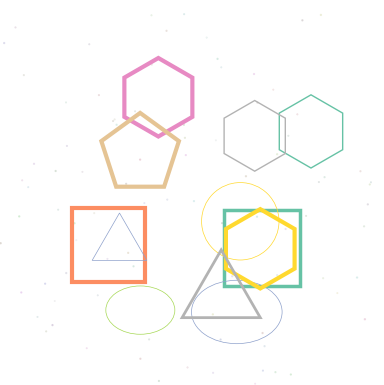[{"shape": "square", "thickness": 2.5, "radius": 0.49, "center": [0.681, 0.356]}, {"shape": "hexagon", "thickness": 1, "radius": 0.48, "center": [0.808, 0.659]}, {"shape": "square", "thickness": 3, "radius": 0.48, "center": [0.282, 0.364]}, {"shape": "triangle", "thickness": 0.5, "radius": 0.41, "center": [0.31, 0.365]}, {"shape": "oval", "thickness": 0.5, "radius": 0.59, "center": [0.615, 0.19]}, {"shape": "hexagon", "thickness": 3, "radius": 0.51, "center": [0.411, 0.747]}, {"shape": "oval", "thickness": 0.5, "radius": 0.45, "center": [0.365, 0.195]}, {"shape": "circle", "thickness": 0.5, "radius": 0.5, "center": [0.624, 0.425]}, {"shape": "hexagon", "thickness": 3, "radius": 0.51, "center": [0.676, 0.354]}, {"shape": "pentagon", "thickness": 3, "radius": 0.53, "center": [0.364, 0.601]}, {"shape": "triangle", "thickness": 2, "radius": 0.59, "center": [0.575, 0.234]}, {"shape": "hexagon", "thickness": 1, "radius": 0.46, "center": [0.662, 0.647]}]